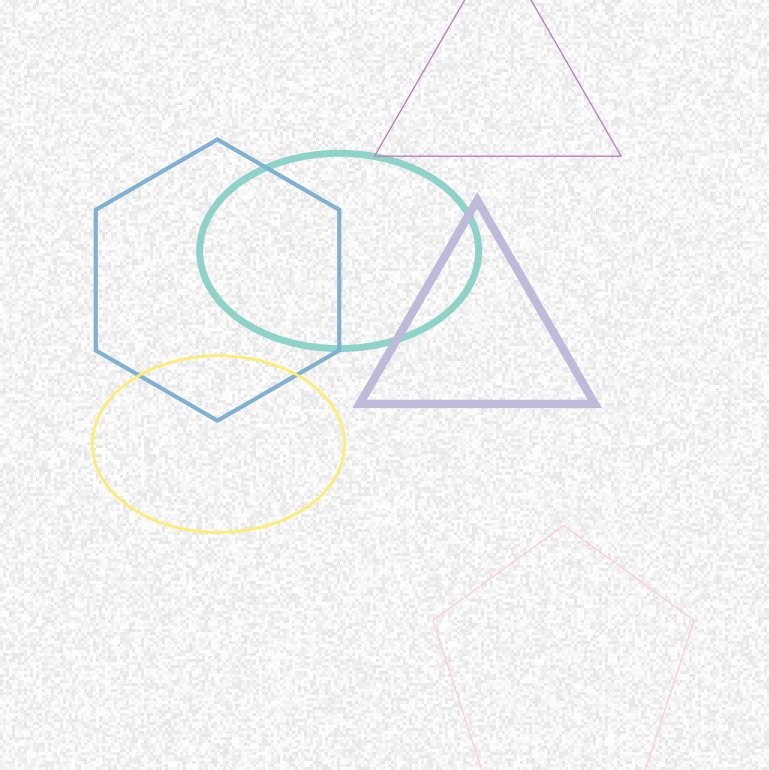[{"shape": "oval", "thickness": 2.5, "radius": 0.91, "center": [0.44, 0.674]}, {"shape": "triangle", "thickness": 3, "radius": 0.88, "center": [0.62, 0.564]}, {"shape": "hexagon", "thickness": 1.5, "radius": 0.91, "center": [0.282, 0.636]}, {"shape": "pentagon", "thickness": 0.5, "radius": 0.89, "center": [0.732, 0.139]}, {"shape": "triangle", "thickness": 0.5, "radius": 0.92, "center": [0.647, 0.89]}, {"shape": "oval", "thickness": 1, "radius": 0.82, "center": [0.284, 0.423]}]